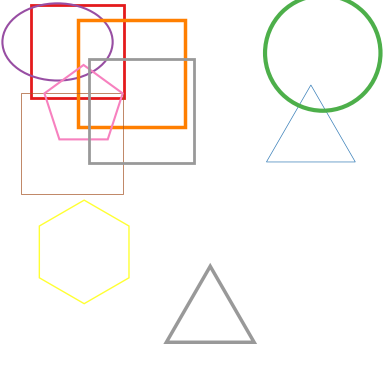[{"shape": "square", "thickness": 2, "radius": 0.6, "center": [0.2, 0.866]}, {"shape": "triangle", "thickness": 0.5, "radius": 0.67, "center": [0.807, 0.646]}, {"shape": "circle", "thickness": 3, "radius": 0.75, "center": [0.838, 0.862]}, {"shape": "oval", "thickness": 1.5, "radius": 0.72, "center": [0.149, 0.891]}, {"shape": "square", "thickness": 2.5, "radius": 0.69, "center": [0.343, 0.81]}, {"shape": "hexagon", "thickness": 1, "radius": 0.67, "center": [0.219, 0.346]}, {"shape": "square", "thickness": 0.5, "radius": 0.66, "center": [0.187, 0.627]}, {"shape": "pentagon", "thickness": 1.5, "radius": 0.53, "center": [0.217, 0.724]}, {"shape": "square", "thickness": 2, "radius": 0.68, "center": [0.367, 0.712]}, {"shape": "triangle", "thickness": 2.5, "radius": 0.66, "center": [0.546, 0.177]}]